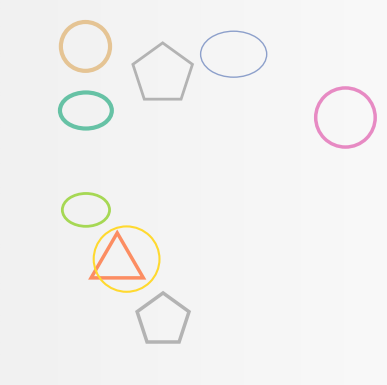[{"shape": "oval", "thickness": 3, "radius": 0.33, "center": [0.222, 0.713]}, {"shape": "triangle", "thickness": 2.5, "radius": 0.39, "center": [0.303, 0.317]}, {"shape": "oval", "thickness": 1, "radius": 0.43, "center": [0.603, 0.859]}, {"shape": "circle", "thickness": 2.5, "radius": 0.38, "center": [0.891, 0.695]}, {"shape": "oval", "thickness": 2, "radius": 0.3, "center": [0.222, 0.455]}, {"shape": "circle", "thickness": 1.5, "radius": 0.42, "center": [0.327, 0.327]}, {"shape": "circle", "thickness": 3, "radius": 0.32, "center": [0.221, 0.879]}, {"shape": "pentagon", "thickness": 2.5, "radius": 0.35, "center": [0.421, 0.169]}, {"shape": "pentagon", "thickness": 2, "radius": 0.4, "center": [0.42, 0.808]}]